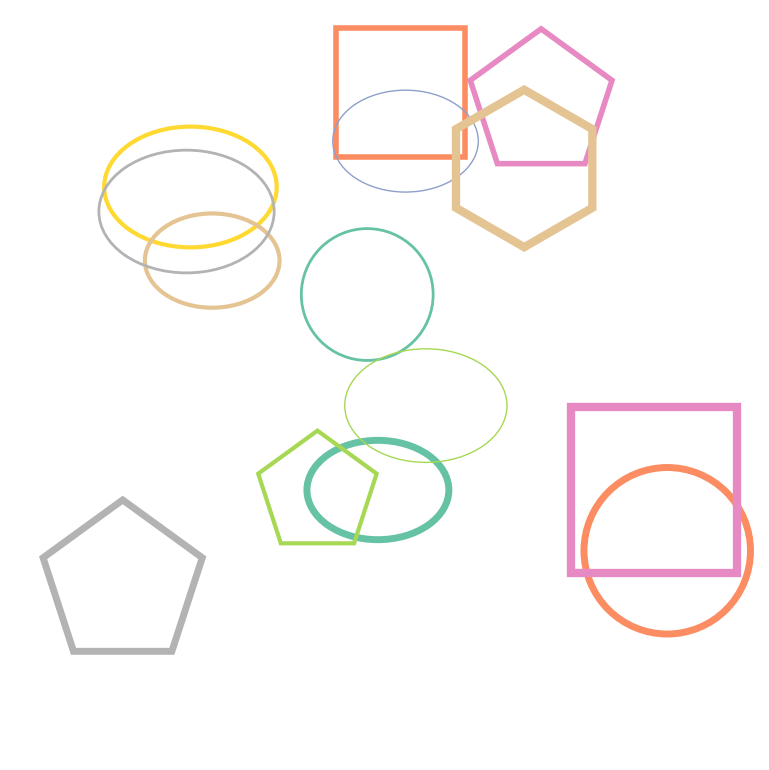[{"shape": "circle", "thickness": 1, "radius": 0.43, "center": [0.477, 0.618]}, {"shape": "oval", "thickness": 2.5, "radius": 0.46, "center": [0.491, 0.364]}, {"shape": "circle", "thickness": 2.5, "radius": 0.54, "center": [0.867, 0.285]}, {"shape": "square", "thickness": 2, "radius": 0.42, "center": [0.52, 0.88]}, {"shape": "oval", "thickness": 0.5, "radius": 0.47, "center": [0.527, 0.817]}, {"shape": "square", "thickness": 3, "radius": 0.54, "center": [0.849, 0.364]}, {"shape": "pentagon", "thickness": 2, "radius": 0.48, "center": [0.703, 0.866]}, {"shape": "pentagon", "thickness": 1.5, "radius": 0.4, "center": [0.412, 0.36]}, {"shape": "oval", "thickness": 0.5, "radius": 0.53, "center": [0.553, 0.473]}, {"shape": "oval", "thickness": 1.5, "radius": 0.56, "center": [0.247, 0.757]}, {"shape": "hexagon", "thickness": 3, "radius": 0.51, "center": [0.681, 0.781]}, {"shape": "oval", "thickness": 1.5, "radius": 0.44, "center": [0.276, 0.662]}, {"shape": "oval", "thickness": 1, "radius": 0.57, "center": [0.242, 0.725]}, {"shape": "pentagon", "thickness": 2.5, "radius": 0.54, "center": [0.159, 0.242]}]